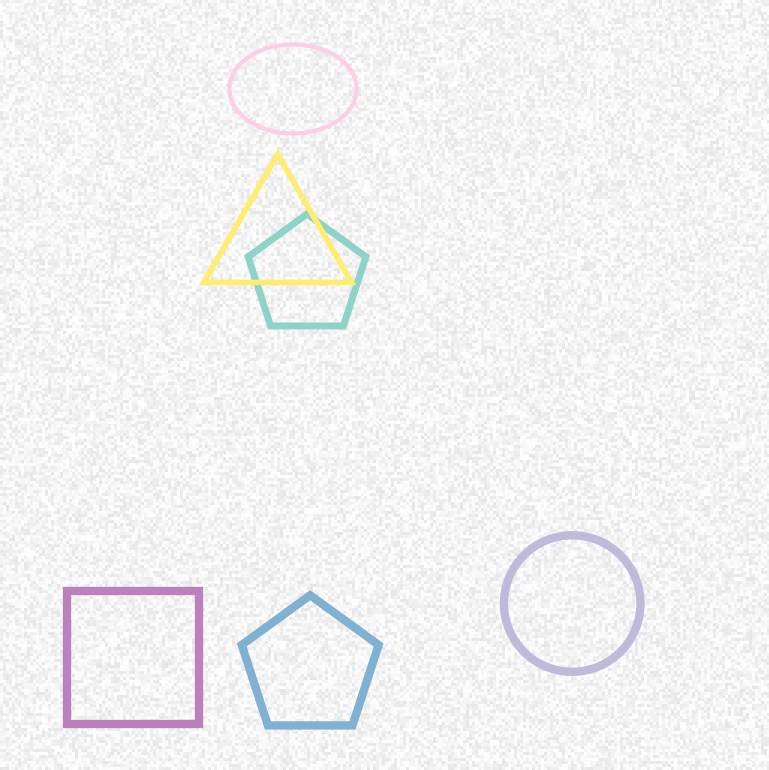[{"shape": "pentagon", "thickness": 2.5, "radius": 0.4, "center": [0.399, 0.642]}, {"shape": "circle", "thickness": 3, "radius": 0.44, "center": [0.743, 0.216]}, {"shape": "pentagon", "thickness": 3, "radius": 0.47, "center": [0.403, 0.134]}, {"shape": "oval", "thickness": 1.5, "radius": 0.41, "center": [0.381, 0.884]}, {"shape": "square", "thickness": 3, "radius": 0.43, "center": [0.173, 0.146]}, {"shape": "triangle", "thickness": 2, "radius": 0.55, "center": [0.361, 0.689]}]